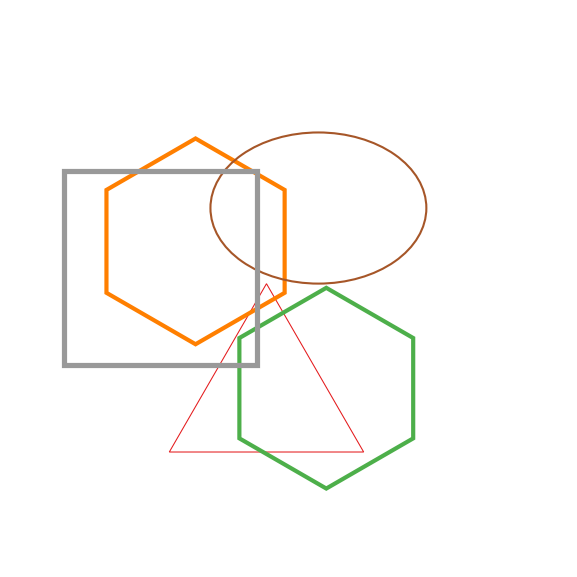[{"shape": "triangle", "thickness": 0.5, "radius": 0.97, "center": [0.461, 0.314]}, {"shape": "hexagon", "thickness": 2, "radius": 0.87, "center": [0.565, 0.327]}, {"shape": "hexagon", "thickness": 2, "radius": 0.89, "center": [0.339, 0.581]}, {"shape": "oval", "thickness": 1, "radius": 0.93, "center": [0.551, 0.639]}, {"shape": "square", "thickness": 2.5, "radius": 0.84, "center": [0.278, 0.535]}]